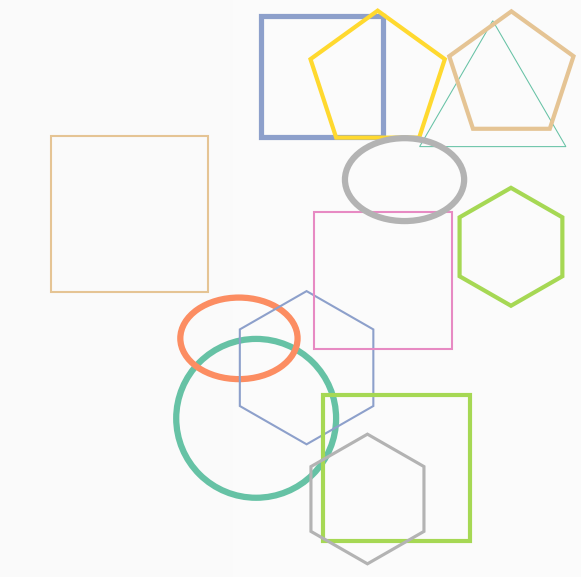[{"shape": "circle", "thickness": 3, "radius": 0.69, "center": [0.441, 0.275]}, {"shape": "triangle", "thickness": 0.5, "radius": 0.73, "center": [0.848, 0.818]}, {"shape": "oval", "thickness": 3, "radius": 0.5, "center": [0.411, 0.413]}, {"shape": "square", "thickness": 2.5, "radius": 0.52, "center": [0.554, 0.867]}, {"shape": "hexagon", "thickness": 1, "radius": 0.66, "center": [0.527, 0.362]}, {"shape": "square", "thickness": 1, "radius": 0.59, "center": [0.658, 0.514]}, {"shape": "hexagon", "thickness": 2, "radius": 0.51, "center": [0.879, 0.572]}, {"shape": "square", "thickness": 2, "radius": 0.63, "center": [0.683, 0.188]}, {"shape": "pentagon", "thickness": 2, "radius": 0.61, "center": [0.65, 0.859]}, {"shape": "pentagon", "thickness": 2, "radius": 0.56, "center": [0.88, 0.867]}, {"shape": "square", "thickness": 1, "radius": 0.68, "center": [0.223, 0.629]}, {"shape": "hexagon", "thickness": 1.5, "radius": 0.56, "center": [0.632, 0.135]}, {"shape": "oval", "thickness": 3, "radius": 0.51, "center": [0.696, 0.688]}]